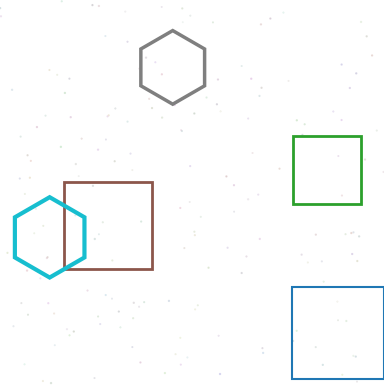[{"shape": "square", "thickness": 1.5, "radius": 0.6, "center": [0.879, 0.135]}, {"shape": "square", "thickness": 2, "radius": 0.44, "center": [0.85, 0.558]}, {"shape": "square", "thickness": 2, "radius": 0.57, "center": [0.281, 0.414]}, {"shape": "hexagon", "thickness": 2.5, "radius": 0.48, "center": [0.449, 0.825]}, {"shape": "hexagon", "thickness": 3, "radius": 0.52, "center": [0.129, 0.383]}]